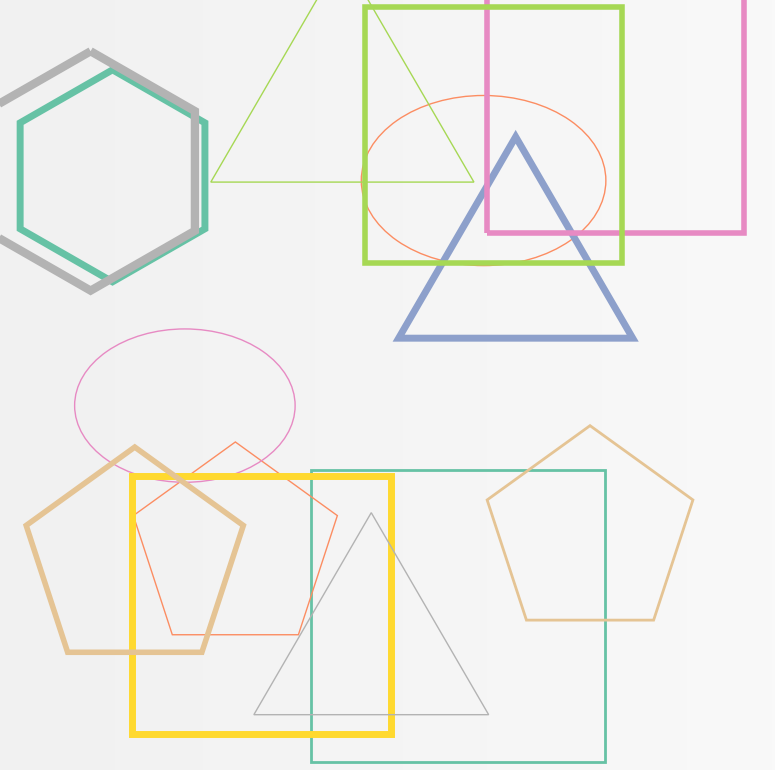[{"shape": "square", "thickness": 1, "radius": 0.95, "center": [0.591, 0.2]}, {"shape": "hexagon", "thickness": 2.5, "radius": 0.69, "center": [0.145, 0.772]}, {"shape": "oval", "thickness": 0.5, "radius": 0.79, "center": [0.624, 0.766]}, {"shape": "pentagon", "thickness": 0.5, "radius": 0.69, "center": [0.304, 0.288]}, {"shape": "triangle", "thickness": 2.5, "radius": 0.87, "center": [0.665, 0.648]}, {"shape": "oval", "thickness": 0.5, "radius": 0.71, "center": [0.239, 0.473]}, {"shape": "square", "thickness": 2, "radius": 0.83, "center": [0.795, 0.863]}, {"shape": "triangle", "thickness": 0.5, "radius": 0.98, "center": [0.442, 0.862]}, {"shape": "square", "thickness": 2, "radius": 0.83, "center": [0.637, 0.825]}, {"shape": "square", "thickness": 2.5, "radius": 0.84, "center": [0.337, 0.214]}, {"shape": "pentagon", "thickness": 1, "radius": 0.7, "center": [0.761, 0.308]}, {"shape": "pentagon", "thickness": 2, "radius": 0.74, "center": [0.174, 0.272]}, {"shape": "triangle", "thickness": 0.5, "radius": 0.87, "center": [0.479, 0.159]}, {"shape": "hexagon", "thickness": 3, "radius": 0.78, "center": [0.117, 0.778]}]